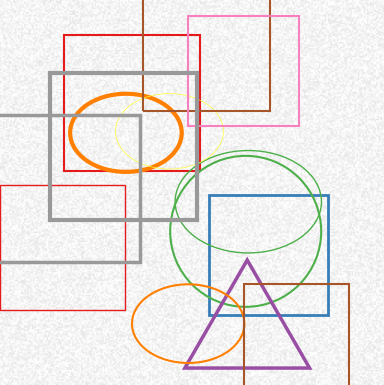[{"shape": "square", "thickness": 1, "radius": 0.81, "center": [0.163, 0.357]}, {"shape": "square", "thickness": 1.5, "radius": 0.88, "center": [0.342, 0.732]}, {"shape": "square", "thickness": 2, "radius": 0.78, "center": [0.698, 0.338]}, {"shape": "circle", "thickness": 1.5, "radius": 0.98, "center": [0.638, 0.399]}, {"shape": "oval", "thickness": 1, "radius": 0.95, "center": [0.645, 0.476]}, {"shape": "triangle", "thickness": 2.5, "radius": 0.94, "center": [0.642, 0.138]}, {"shape": "oval", "thickness": 1.5, "radius": 0.73, "center": [0.489, 0.159]}, {"shape": "oval", "thickness": 3, "radius": 0.72, "center": [0.327, 0.655]}, {"shape": "oval", "thickness": 0.5, "radius": 0.7, "center": [0.44, 0.659]}, {"shape": "square", "thickness": 1.5, "radius": 0.83, "center": [0.537, 0.878]}, {"shape": "square", "thickness": 1.5, "radius": 0.68, "center": [0.771, 0.126]}, {"shape": "square", "thickness": 1.5, "radius": 0.72, "center": [0.633, 0.815]}, {"shape": "square", "thickness": 2.5, "radius": 0.95, "center": [0.174, 0.51]}, {"shape": "square", "thickness": 3, "radius": 0.95, "center": [0.321, 0.62]}]